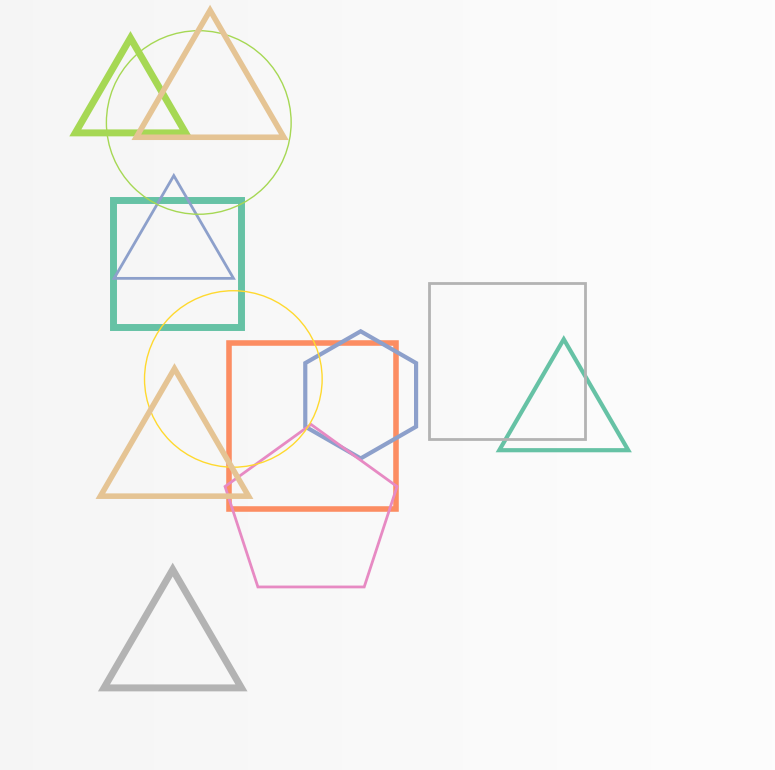[{"shape": "square", "thickness": 2.5, "radius": 0.41, "center": [0.229, 0.658]}, {"shape": "triangle", "thickness": 1.5, "radius": 0.48, "center": [0.727, 0.463]}, {"shape": "square", "thickness": 2, "radius": 0.54, "center": [0.403, 0.447]}, {"shape": "hexagon", "thickness": 1.5, "radius": 0.41, "center": [0.465, 0.487]}, {"shape": "triangle", "thickness": 1, "radius": 0.44, "center": [0.224, 0.683]}, {"shape": "pentagon", "thickness": 1, "radius": 0.58, "center": [0.401, 0.332]}, {"shape": "triangle", "thickness": 2.5, "radius": 0.41, "center": [0.168, 0.869]}, {"shape": "circle", "thickness": 0.5, "radius": 0.6, "center": [0.256, 0.841]}, {"shape": "circle", "thickness": 0.5, "radius": 0.57, "center": [0.301, 0.508]}, {"shape": "triangle", "thickness": 2, "radius": 0.55, "center": [0.225, 0.411]}, {"shape": "triangle", "thickness": 2, "radius": 0.55, "center": [0.271, 0.877]}, {"shape": "square", "thickness": 1, "radius": 0.5, "center": [0.655, 0.531]}, {"shape": "triangle", "thickness": 2.5, "radius": 0.51, "center": [0.223, 0.158]}]